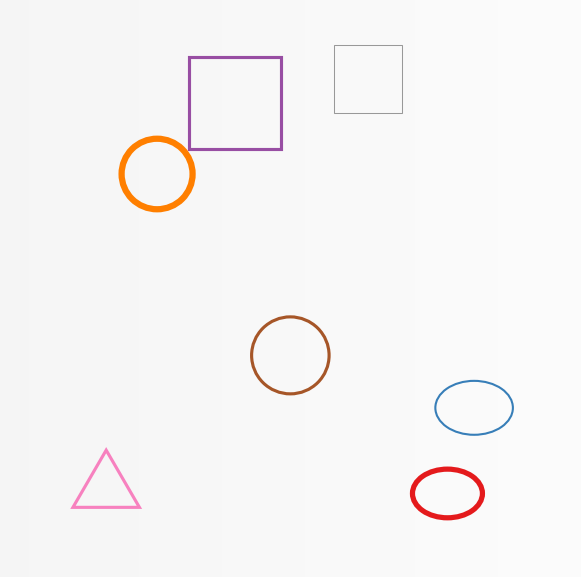[{"shape": "oval", "thickness": 2.5, "radius": 0.3, "center": [0.77, 0.145]}, {"shape": "oval", "thickness": 1, "radius": 0.33, "center": [0.816, 0.293]}, {"shape": "square", "thickness": 1.5, "radius": 0.4, "center": [0.404, 0.821]}, {"shape": "circle", "thickness": 3, "radius": 0.31, "center": [0.27, 0.698]}, {"shape": "circle", "thickness": 1.5, "radius": 0.33, "center": [0.5, 0.384]}, {"shape": "triangle", "thickness": 1.5, "radius": 0.33, "center": [0.183, 0.154]}, {"shape": "square", "thickness": 0.5, "radius": 0.29, "center": [0.634, 0.862]}]